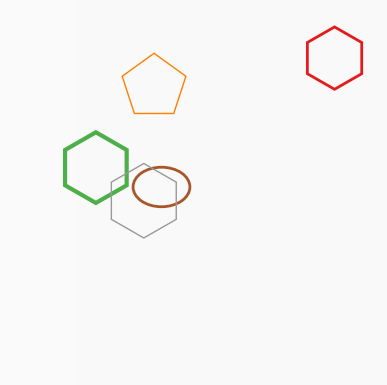[{"shape": "hexagon", "thickness": 2, "radius": 0.4, "center": [0.863, 0.849]}, {"shape": "hexagon", "thickness": 3, "radius": 0.46, "center": [0.247, 0.565]}, {"shape": "pentagon", "thickness": 1, "radius": 0.43, "center": [0.398, 0.775]}, {"shape": "oval", "thickness": 2, "radius": 0.37, "center": [0.417, 0.514]}, {"shape": "hexagon", "thickness": 1, "radius": 0.48, "center": [0.371, 0.479]}]